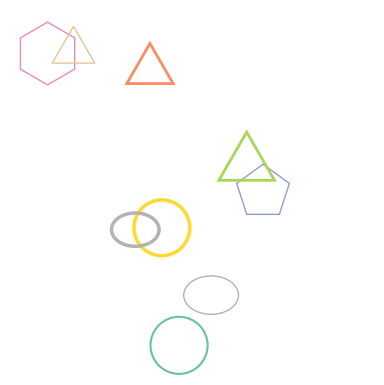[{"shape": "circle", "thickness": 1.5, "radius": 0.37, "center": [0.465, 0.103]}, {"shape": "triangle", "thickness": 2, "radius": 0.35, "center": [0.39, 0.818]}, {"shape": "pentagon", "thickness": 1, "radius": 0.36, "center": [0.683, 0.501]}, {"shape": "hexagon", "thickness": 1, "radius": 0.41, "center": [0.124, 0.861]}, {"shape": "triangle", "thickness": 2, "radius": 0.42, "center": [0.641, 0.573]}, {"shape": "circle", "thickness": 2.5, "radius": 0.36, "center": [0.42, 0.408]}, {"shape": "triangle", "thickness": 1, "radius": 0.32, "center": [0.191, 0.868]}, {"shape": "oval", "thickness": 2.5, "radius": 0.31, "center": [0.351, 0.403]}, {"shape": "oval", "thickness": 1, "radius": 0.36, "center": [0.548, 0.233]}]